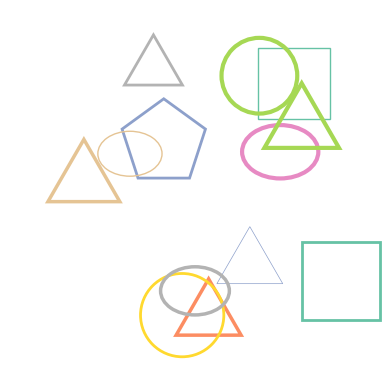[{"shape": "square", "thickness": 1, "radius": 0.46, "center": [0.763, 0.783]}, {"shape": "square", "thickness": 2, "radius": 0.51, "center": [0.885, 0.271]}, {"shape": "triangle", "thickness": 2.5, "radius": 0.49, "center": [0.542, 0.178]}, {"shape": "pentagon", "thickness": 2, "radius": 0.57, "center": [0.425, 0.63]}, {"shape": "triangle", "thickness": 0.5, "radius": 0.49, "center": [0.649, 0.313]}, {"shape": "oval", "thickness": 3, "radius": 0.5, "center": [0.728, 0.606]}, {"shape": "circle", "thickness": 3, "radius": 0.49, "center": [0.674, 0.803]}, {"shape": "triangle", "thickness": 3, "radius": 0.56, "center": [0.784, 0.672]}, {"shape": "circle", "thickness": 2, "radius": 0.54, "center": [0.473, 0.181]}, {"shape": "oval", "thickness": 1, "radius": 0.42, "center": [0.338, 0.601]}, {"shape": "triangle", "thickness": 2.5, "radius": 0.54, "center": [0.218, 0.53]}, {"shape": "triangle", "thickness": 2, "radius": 0.43, "center": [0.399, 0.823]}, {"shape": "oval", "thickness": 2.5, "radius": 0.45, "center": [0.506, 0.245]}]